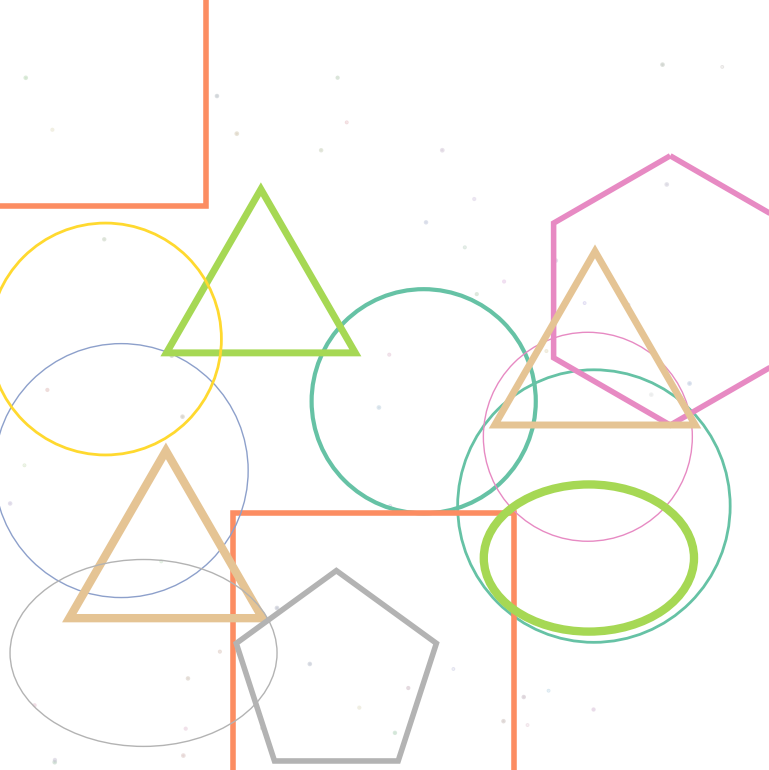[{"shape": "circle", "thickness": 1, "radius": 0.88, "center": [0.771, 0.343]}, {"shape": "circle", "thickness": 1.5, "radius": 0.73, "center": [0.55, 0.479]}, {"shape": "square", "thickness": 2, "radius": 0.91, "center": [0.485, 0.152]}, {"shape": "square", "thickness": 2, "radius": 0.83, "center": [0.1, 0.899]}, {"shape": "circle", "thickness": 0.5, "radius": 0.82, "center": [0.157, 0.389]}, {"shape": "circle", "thickness": 0.5, "radius": 0.68, "center": [0.763, 0.433]}, {"shape": "hexagon", "thickness": 2, "radius": 0.87, "center": [0.87, 0.623]}, {"shape": "oval", "thickness": 3, "radius": 0.68, "center": [0.765, 0.275]}, {"shape": "triangle", "thickness": 2.5, "radius": 0.71, "center": [0.339, 0.613]}, {"shape": "circle", "thickness": 1, "radius": 0.75, "center": [0.137, 0.56]}, {"shape": "triangle", "thickness": 2.5, "radius": 0.75, "center": [0.773, 0.523]}, {"shape": "triangle", "thickness": 3, "radius": 0.72, "center": [0.215, 0.27]}, {"shape": "oval", "thickness": 0.5, "radius": 0.87, "center": [0.186, 0.152]}, {"shape": "pentagon", "thickness": 2, "radius": 0.68, "center": [0.437, 0.122]}]